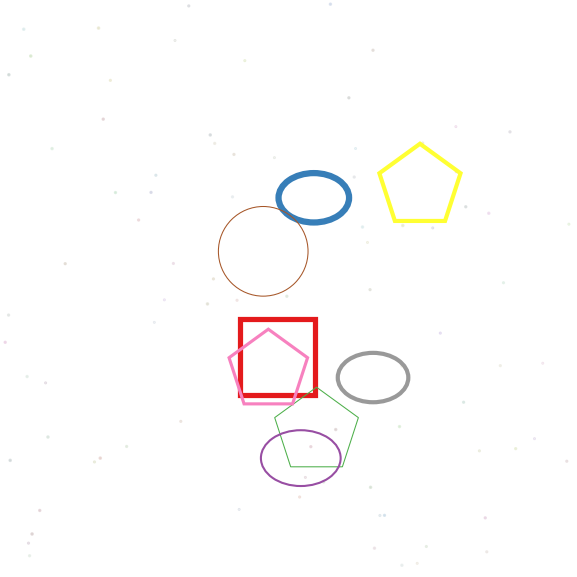[{"shape": "square", "thickness": 2.5, "radius": 0.33, "center": [0.48, 0.381]}, {"shape": "oval", "thickness": 3, "radius": 0.31, "center": [0.543, 0.657]}, {"shape": "pentagon", "thickness": 0.5, "radius": 0.38, "center": [0.548, 0.252]}, {"shape": "oval", "thickness": 1, "radius": 0.35, "center": [0.521, 0.206]}, {"shape": "pentagon", "thickness": 2, "radius": 0.37, "center": [0.727, 0.676]}, {"shape": "circle", "thickness": 0.5, "radius": 0.39, "center": [0.456, 0.564]}, {"shape": "pentagon", "thickness": 1.5, "radius": 0.36, "center": [0.465, 0.358]}, {"shape": "oval", "thickness": 2, "radius": 0.31, "center": [0.646, 0.345]}]